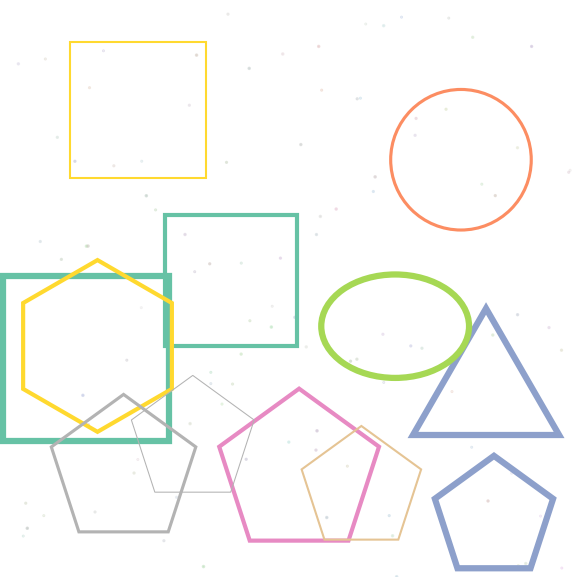[{"shape": "square", "thickness": 3, "radius": 0.72, "center": [0.149, 0.379]}, {"shape": "square", "thickness": 2, "radius": 0.57, "center": [0.4, 0.513]}, {"shape": "circle", "thickness": 1.5, "radius": 0.61, "center": [0.798, 0.723]}, {"shape": "pentagon", "thickness": 3, "radius": 0.54, "center": [0.855, 0.102]}, {"shape": "triangle", "thickness": 3, "radius": 0.73, "center": [0.842, 0.319]}, {"shape": "pentagon", "thickness": 2, "radius": 0.73, "center": [0.518, 0.181]}, {"shape": "oval", "thickness": 3, "radius": 0.64, "center": [0.684, 0.434]}, {"shape": "hexagon", "thickness": 2, "radius": 0.74, "center": [0.169, 0.4]}, {"shape": "square", "thickness": 1, "radius": 0.59, "center": [0.238, 0.808]}, {"shape": "pentagon", "thickness": 1, "radius": 0.54, "center": [0.626, 0.153]}, {"shape": "pentagon", "thickness": 1.5, "radius": 0.66, "center": [0.214, 0.185]}, {"shape": "pentagon", "thickness": 0.5, "radius": 0.56, "center": [0.334, 0.237]}]